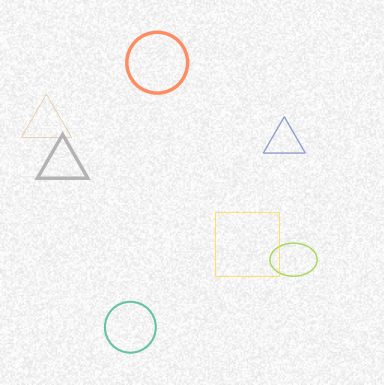[{"shape": "circle", "thickness": 1.5, "radius": 0.33, "center": [0.339, 0.15]}, {"shape": "circle", "thickness": 2.5, "radius": 0.4, "center": [0.408, 0.837]}, {"shape": "triangle", "thickness": 1, "radius": 0.31, "center": [0.738, 0.634]}, {"shape": "oval", "thickness": 1, "radius": 0.31, "center": [0.763, 0.326]}, {"shape": "square", "thickness": 0.5, "radius": 0.41, "center": [0.642, 0.367]}, {"shape": "triangle", "thickness": 0.5, "radius": 0.38, "center": [0.121, 0.681]}, {"shape": "triangle", "thickness": 2.5, "radius": 0.38, "center": [0.163, 0.575]}]